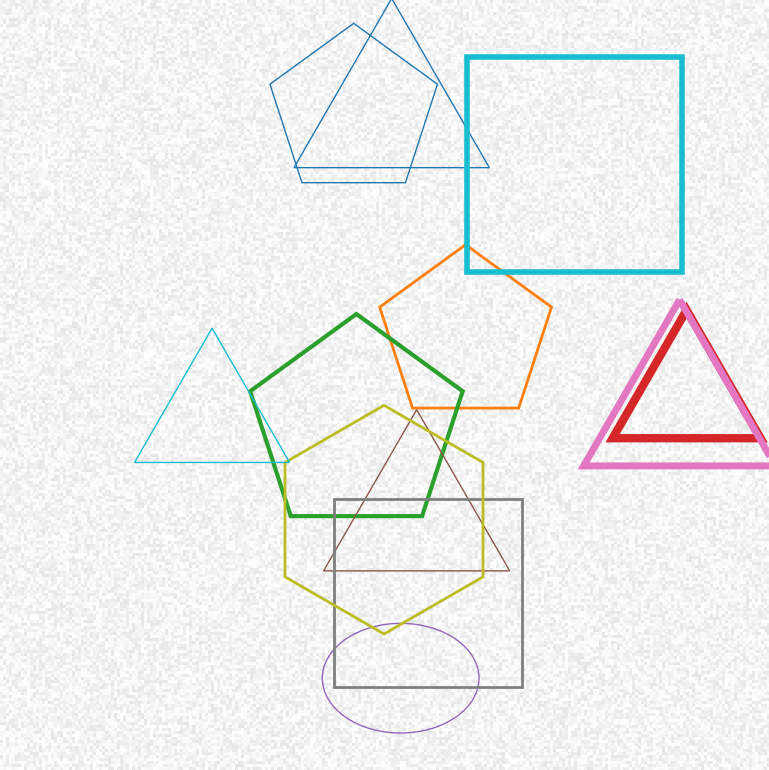[{"shape": "pentagon", "thickness": 0.5, "radius": 0.57, "center": [0.459, 0.855]}, {"shape": "triangle", "thickness": 0.5, "radius": 0.73, "center": [0.509, 0.856]}, {"shape": "pentagon", "thickness": 1, "radius": 0.59, "center": [0.605, 0.565]}, {"shape": "pentagon", "thickness": 1.5, "radius": 0.73, "center": [0.463, 0.447]}, {"shape": "triangle", "thickness": 3, "radius": 0.55, "center": [0.892, 0.486]}, {"shape": "oval", "thickness": 0.5, "radius": 0.51, "center": [0.52, 0.119]}, {"shape": "triangle", "thickness": 0.5, "radius": 0.7, "center": [0.541, 0.328]}, {"shape": "triangle", "thickness": 2.5, "radius": 0.72, "center": [0.883, 0.467]}, {"shape": "square", "thickness": 1, "radius": 0.61, "center": [0.556, 0.23]}, {"shape": "hexagon", "thickness": 1, "radius": 0.74, "center": [0.499, 0.325]}, {"shape": "square", "thickness": 2, "radius": 0.7, "center": [0.747, 0.786]}, {"shape": "triangle", "thickness": 0.5, "radius": 0.58, "center": [0.275, 0.458]}]